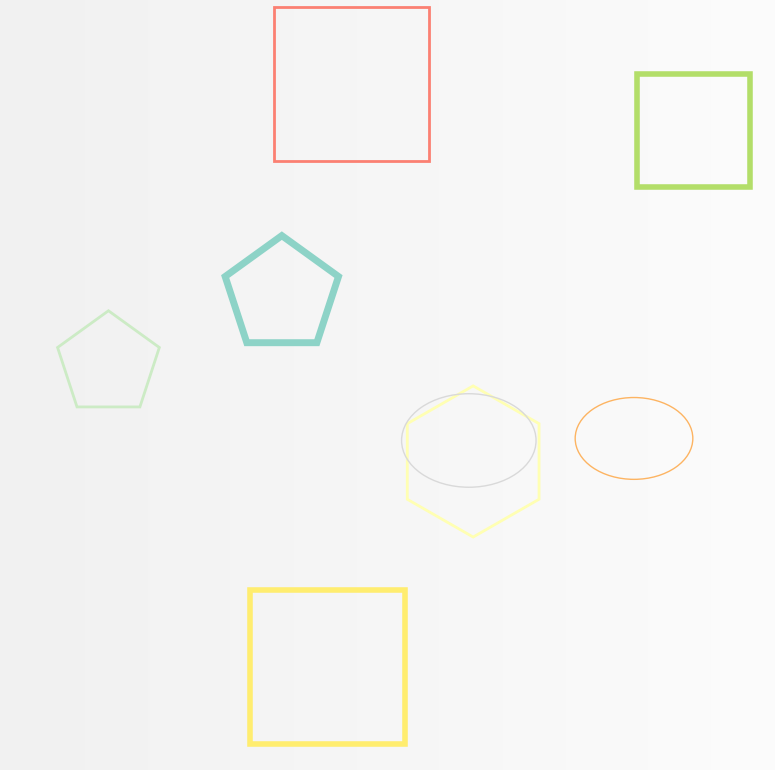[{"shape": "pentagon", "thickness": 2.5, "radius": 0.38, "center": [0.364, 0.617]}, {"shape": "hexagon", "thickness": 1, "radius": 0.49, "center": [0.611, 0.401]}, {"shape": "square", "thickness": 1, "radius": 0.5, "center": [0.453, 0.891]}, {"shape": "oval", "thickness": 0.5, "radius": 0.38, "center": [0.818, 0.431]}, {"shape": "square", "thickness": 2, "radius": 0.36, "center": [0.895, 0.83]}, {"shape": "oval", "thickness": 0.5, "radius": 0.43, "center": [0.605, 0.428]}, {"shape": "pentagon", "thickness": 1, "radius": 0.35, "center": [0.14, 0.527]}, {"shape": "square", "thickness": 2, "radius": 0.5, "center": [0.423, 0.134]}]